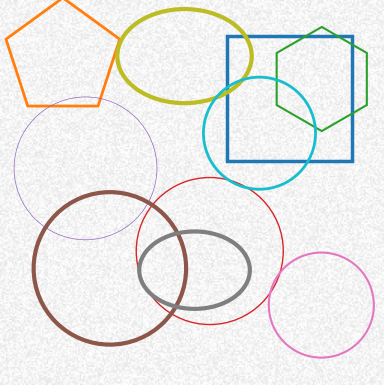[{"shape": "square", "thickness": 2.5, "radius": 0.81, "center": [0.753, 0.744]}, {"shape": "pentagon", "thickness": 2, "radius": 0.78, "center": [0.163, 0.85]}, {"shape": "hexagon", "thickness": 1.5, "radius": 0.68, "center": [0.836, 0.795]}, {"shape": "circle", "thickness": 1, "radius": 0.95, "center": [0.545, 0.348]}, {"shape": "circle", "thickness": 0.5, "radius": 0.93, "center": [0.222, 0.563]}, {"shape": "circle", "thickness": 3, "radius": 0.99, "center": [0.285, 0.303]}, {"shape": "circle", "thickness": 1.5, "radius": 0.68, "center": [0.835, 0.208]}, {"shape": "oval", "thickness": 3, "radius": 0.72, "center": [0.505, 0.298]}, {"shape": "oval", "thickness": 3, "radius": 0.87, "center": [0.479, 0.854]}, {"shape": "circle", "thickness": 2, "radius": 0.73, "center": [0.674, 0.654]}]